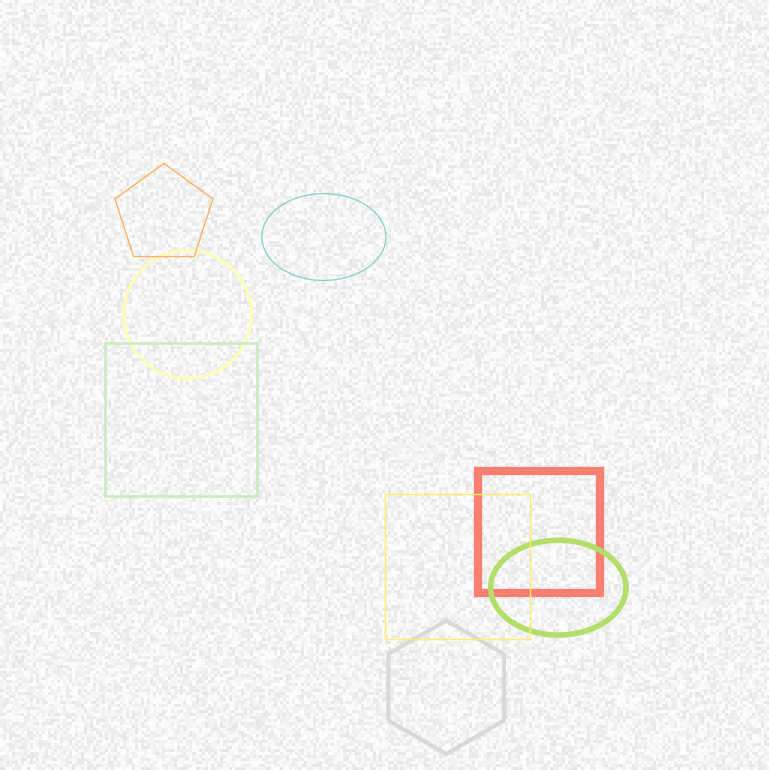[{"shape": "oval", "thickness": 0.5, "radius": 0.4, "center": [0.421, 0.692]}, {"shape": "circle", "thickness": 1, "radius": 0.41, "center": [0.244, 0.591]}, {"shape": "square", "thickness": 3, "radius": 0.4, "center": [0.7, 0.309]}, {"shape": "pentagon", "thickness": 0.5, "radius": 0.33, "center": [0.213, 0.721]}, {"shape": "oval", "thickness": 2, "radius": 0.44, "center": [0.725, 0.237]}, {"shape": "hexagon", "thickness": 1.5, "radius": 0.43, "center": [0.579, 0.107]}, {"shape": "square", "thickness": 1, "radius": 0.49, "center": [0.235, 0.455]}, {"shape": "square", "thickness": 0.5, "radius": 0.47, "center": [0.594, 0.264]}]